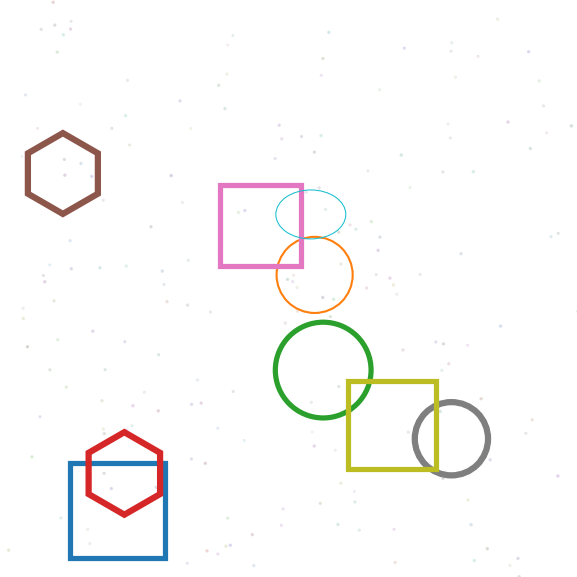[{"shape": "square", "thickness": 2.5, "radius": 0.41, "center": [0.203, 0.115]}, {"shape": "circle", "thickness": 1, "radius": 0.33, "center": [0.545, 0.523]}, {"shape": "circle", "thickness": 2.5, "radius": 0.41, "center": [0.56, 0.358]}, {"shape": "hexagon", "thickness": 3, "radius": 0.36, "center": [0.215, 0.179]}, {"shape": "hexagon", "thickness": 3, "radius": 0.35, "center": [0.109, 0.699]}, {"shape": "square", "thickness": 2.5, "radius": 0.35, "center": [0.451, 0.608]}, {"shape": "circle", "thickness": 3, "radius": 0.32, "center": [0.782, 0.239]}, {"shape": "square", "thickness": 2.5, "radius": 0.38, "center": [0.679, 0.263]}, {"shape": "oval", "thickness": 0.5, "radius": 0.3, "center": [0.538, 0.628]}]